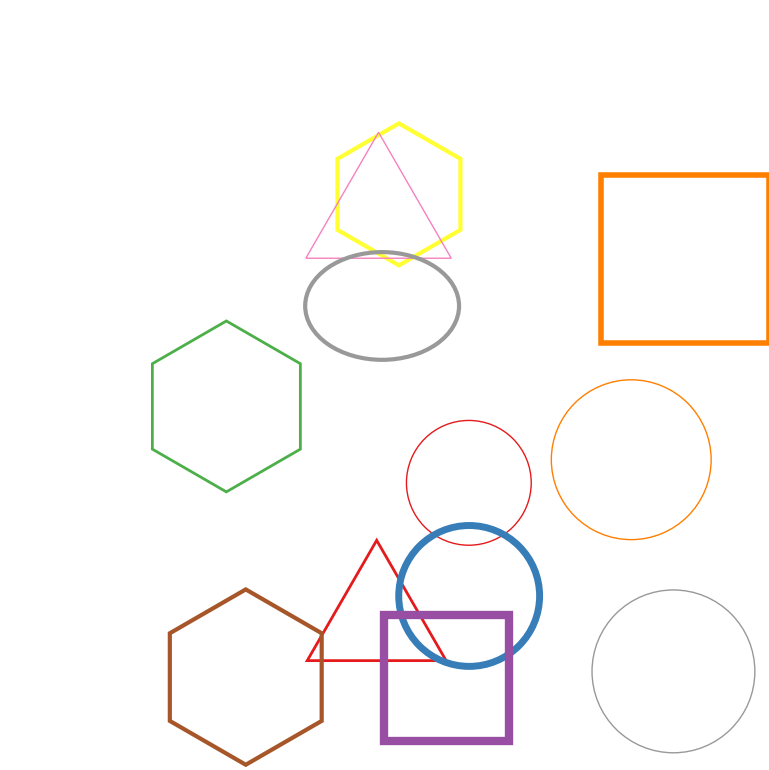[{"shape": "triangle", "thickness": 1, "radius": 0.52, "center": [0.489, 0.194]}, {"shape": "circle", "thickness": 0.5, "radius": 0.41, "center": [0.609, 0.373]}, {"shape": "circle", "thickness": 2.5, "radius": 0.46, "center": [0.609, 0.226]}, {"shape": "hexagon", "thickness": 1, "radius": 0.55, "center": [0.294, 0.472]}, {"shape": "square", "thickness": 3, "radius": 0.41, "center": [0.58, 0.12]}, {"shape": "square", "thickness": 2, "radius": 0.54, "center": [0.89, 0.664]}, {"shape": "circle", "thickness": 0.5, "radius": 0.52, "center": [0.82, 0.403]}, {"shape": "hexagon", "thickness": 1.5, "radius": 0.46, "center": [0.518, 0.748]}, {"shape": "hexagon", "thickness": 1.5, "radius": 0.57, "center": [0.319, 0.121]}, {"shape": "triangle", "thickness": 0.5, "radius": 0.55, "center": [0.492, 0.719]}, {"shape": "circle", "thickness": 0.5, "radius": 0.53, "center": [0.875, 0.128]}, {"shape": "oval", "thickness": 1.5, "radius": 0.5, "center": [0.496, 0.603]}]